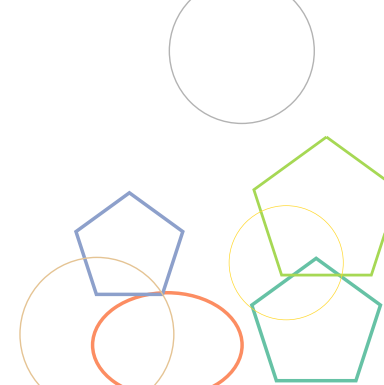[{"shape": "pentagon", "thickness": 2.5, "radius": 0.88, "center": [0.821, 0.153]}, {"shape": "oval", "thickness": 2.5, "radius": 0.97, "center": [0.435, 0.104]}, {"shape": "pentagon", "thickness": 2.5, "radius": 0.73, "center": [0.336, 0.353]}, {"shape": "pentagon", "thickness": 2, "radius": 0.99, "center": [0.848, 0.446]}, {"shape": "circle", "thickness": 0.5, "radius": 0.74, "center": [0.743, 0.318]}, {"shape": "circle", "thickness": 1, "radius": 1.0, "center": [0.252, 0.132]}, {"shape": "circle", "thickness": 1, "radius": 0.94, "center": [0.628, 0.868]}]